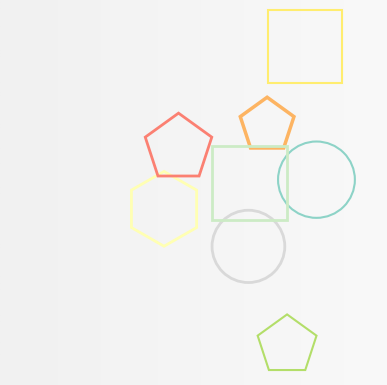[{"shape": "circle", "thickness": 1.5, "radius": 0.5, "center": [0.817, 0.533]}, {"shape": "hexagon", "thickness": 2, "radius": 0.49, "center": [0.423, 0.458]}, {"shape": "pentagon", "thickness": 2, "radius": 0.45, "center": [0.461, 0.616]}, {"shape": "pentagon", "thickness": 2.5, "radius": 0.36, "center": [0.689, 0.675]}, {"shape": "pentagon", "thickness": 1.5, "radius": 0.4, "center": [0.741, 0.103]}, {"shape": "circle", "thickness": 2, "radius": 0.47, "center": [0.641, 0.36]}, {"shape": "square", "thickness": 2, "radius": 0.48, "center": [0.644, 0.524]}, {"shape": "square", "thickness": 1.5, "radius": 0.48, "center": [0.787, 0.879]}]